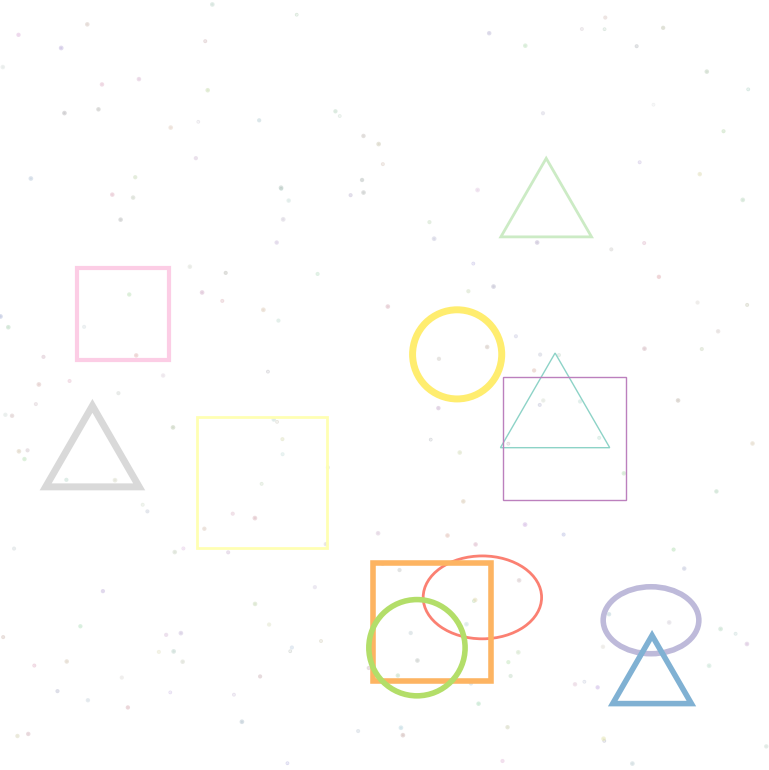[{"shape": "triangle", "thickness": 0.5, "radius": 0.41, "center": [0.721, 0.46]}, {"shape": "square", "thickness": 1, "radius": 0.42, "center": [0.34, 0.373]}, {"shape": "oval", "thickness": 2, "radius": 0.31, "center": [0.845, 0.194]}, {"shape": "oval", "thickness": 1, "radius": 0.38, "center": [0.626, 0.224]}, {"shape": "triangle", "thickness": 2, "radius": 0.29, "center": [0.847, 0.116]}, {"shape": "square", "thickness": 2, "radius": 0.38, "center": [0.56, 0.192]}, {"shape": "circle", "thickness": 2, "radius": 0.31, "center": [0.542, 0.159]}, {"shape": "square", "thickness": 1.5, "radius": 0.3, "center": [0.16, 0.592]}, {"shape": "triangle", "thickness": 2.5, "radius": 0.35, "center": [0.12, 0.403]}, {"shape": "square", "thickness": 0.5, "radius": 0.4, "center": [0.733, 0.43]}, {"shape": "triangle", "thickness": 1, "radius": 0.34, "center": [0.709, 0.726]}, {"shape": "circle", "thickness": 2.5, "radius": 0.29, "center": [0.594, 0.54]}]